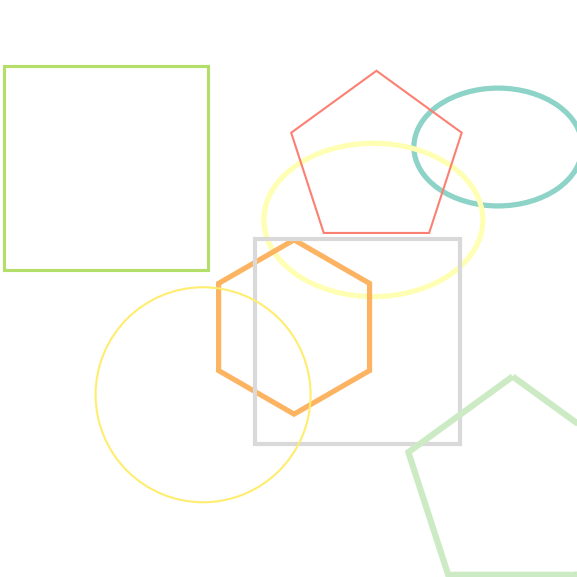[{"shape": "oval", "thickness": 2.5, "radius": 0.73, "center": [0.862, 0.745]}, {"shape": "oval", "thickness": 2.5, "radius": 0.95, "center": [0.647, 0.618]}, {"shape": "pentagon", "thickness": 1, "radius": 0.78, "center": [0.652, 0.721]}, {"shape": "hexagon", "thickness": 2.5, "radius": 0.75, "center": [0.509, 0.433]}, {"shape": "square", "thickness": 1.5, "radius": 0.88, "center": [0.184, 0.708]}, {"shape": "square", "thickness": 2, "radius": 0.89, "center": [0.619, 0.407]}, {"shape": "pentagon", "thickness": 3, "radius": 0.95, "center": [0.888, 0.157]}, {"shape": "circle", "thickness": 1, "radius": 0.93, "center": [0.352, 0.316]}]